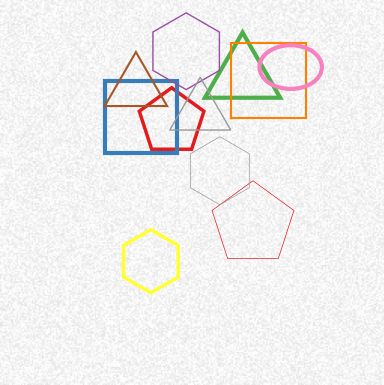[{"shape": "pentagon", "thickness": 2.5, "radius": 0.44, "center": [0.446, 0.684]}, {"shape": "pentagon", "thickness": 0.5, "radius": 0.56, "center": [0.657, 0.419]}, {"shape": "square", "thickness": 3, "radius": 0.47, "center": [0.367, 0.697]}, {"shape": "triangle", "thickness": 3, "radius": 0.56, "center": [0.63, 0.803]}, {"shape": "hexagon", "thickness": 1, "radius": 0.5, "center": [0.484, 0.867]}, {"shape": "square", "thickness": 1.5, "radius": 0.49, "center": [0.697, 0.79]}, {"shape": "hexagon", "thickness": 2.5, "radius": 0.41, "center": [0.392, 0.321]}, {"shape": "triangle", "thickness": 1.5, "radius": 0.47, "center": [0.353, 0.771]}, {"shape": "oval", "thickness": 3, "radius": 0.41, "center": [0.755, 0.826]}, {"shape": "hexagon", "thickness": 0.5, "radius": 0.44, "center": [0.571, 0.557]}, {"shape": "triangle", "thickness": 1, "radius": 0.46, "center": [0.52, 0.708]}]